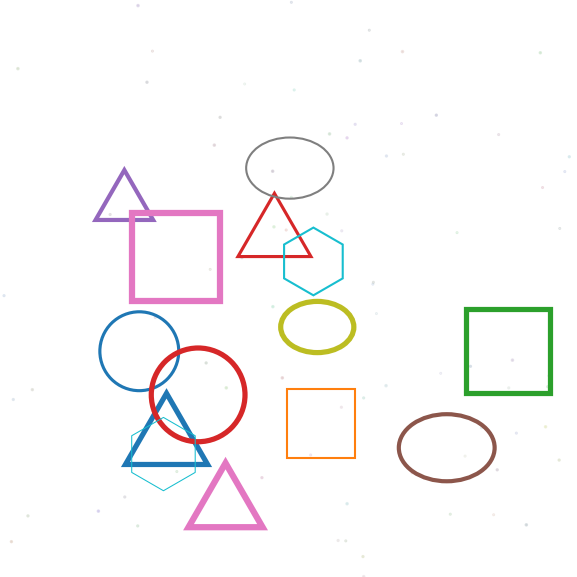[{"shape": "circle", "thickness": 1.5, "radius": 0.34, "center": [0.241, 0.391]}, {"shape": "triangle", "thickness": 2.5, "radius": 0.41, "center": [0.288, 0.236]}, {"shape": "square", "thickness": 1, "radius": 0.3, "center": [0.556, 0.267]}, {"shape": "square", "thickness": 2.5, "radius": 0.36, "center": [0.88, 0.391]}, {"shape": "circle", "thickness": 2.5, "radius": 0.41, "center": [0.343, 0.315]}, {"shape": "triangle", "thickness": 1.5, "radius": 0.36, "center": [0.475, 0.591]}, {"shape": "triangle", "thickness": 2, "radius": 0.29, "center": [0.215, 0.647]}, {"shape": "oval", "thickness": 2, "radius": 0.41, "center": [0.774, 0.224]}, {"shape": "square", "thickness": 3, "radius": 0.38, "center": [0.305, 0.554]}, {"shape": "triangle", "thickness": 3, "radius": 0.37, "center": [0.391, 0.123]}, {"shape": "oval", "thickness": 1, "radius": 0.38, "center": [0.502, 0.708]}, {"shape": "oval", "thickness": 2.5, "radius": 0.32, "center": [0.549, 0.433]}, {"shape": "hexagon", "thickness": 1, "radius": 0.29, "center": [0.543, 0.546]}, {"shape": "hexagon", "thickness": 0.5, "radius": 0.32, "center": [0.283, 0.213]}]